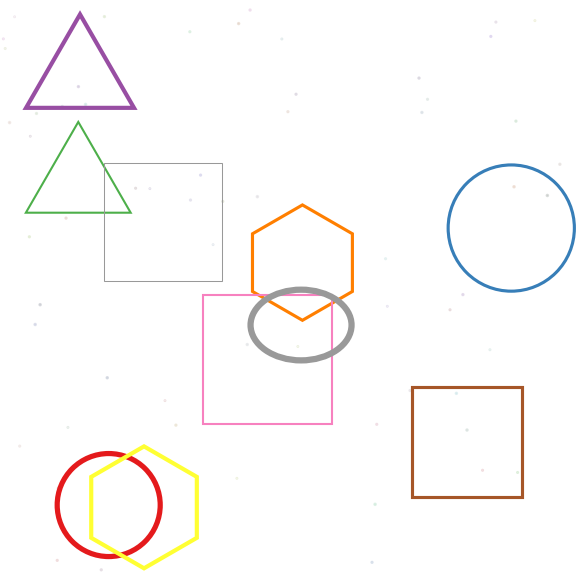[{"shape": "circle", "thickness": 2.5, "radius": 0.45, "center": [0.188, 0.125]}, {"shape": "circle", "thickness": 1.5, "radius": 0.55, "center": [0.885, 0.604]}, {"shape": "triangle", "thickness": 1, "radius": 0.52, "center": [0.136, 0.683]}, {"shape": "triangle", "thickness": 2, "radius": 0.54, "center": [0.139, 0.866]}, {"shape": "hexagon", "thickness": 1.5, "radius": 0.5, "center": [0.524, 0.544]}, {"shape": "hexagon", "thickness": 2, "radius": 0.53, "center": [0.249, 0.121]}, {"shape": "square", "thickness": 1.5, "radius": 0.48, "center": [0.809, 0.233]}, {"shape": "square", "thickness": 1, "radius": 0.56, "center": [0.463, 0.376]}, {"shape": "oval", "thickness": 3, "radius": 0.44, "center": [0.521, 0.436]}, {"shape": "square", "thickness": 0.5, "radius": 0.51, "center": [0.282, 0.615]}]